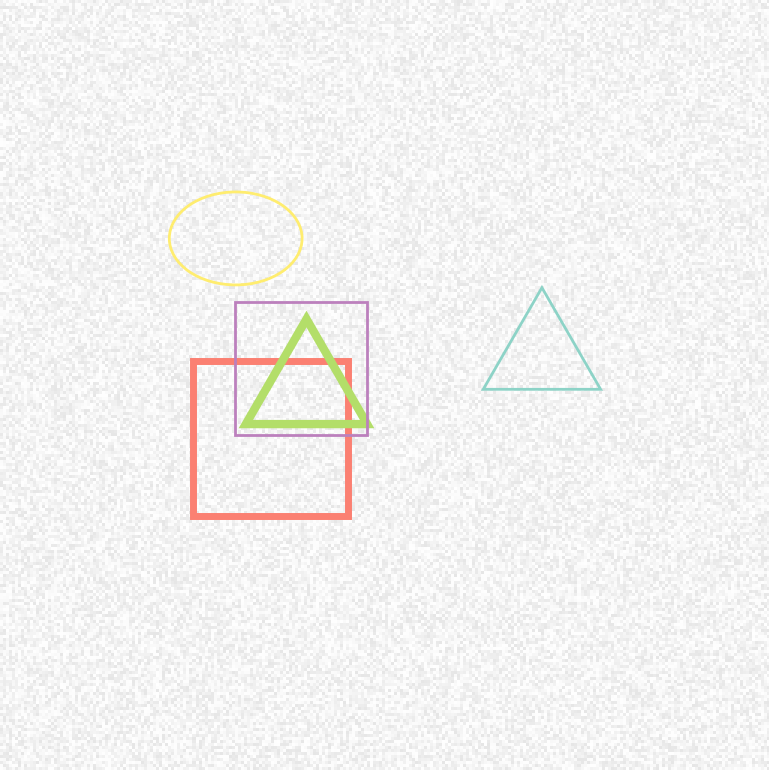[{"shape": "triangle", "thickness": 1, "radius": 0.44, "center": [0.704, 0.538]}, {"shape": "square", "thickness": 2.5, "radius": 0.5, "center": [0.351, 0.431]}, {"shape": "triangle", "thickness": 3, "radius": 0.45, "center": [0.398, 0.495]}, {"shape": "square", "thickness": 1, "radius": 0.43, "center": [0.391, 0.522]}, {"shape": "oval", "thickness": 1, "radius": 0.43, "center": [0.306, 0.69]}]